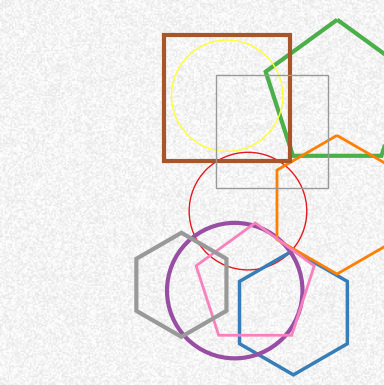[{"shape": "circle", "thickness": 1, "radius": 0.76, "center": [0.644, 0.452]}, {"shape": "hexagon", "thickness": 2.5, "radius": 0.81, "center": [0.762, 0.188]}, {"shape": "pentagon", "thickness": 3, "radius": 0.98, "center": [0.876, 0.753]}, {"shape": "circle", "thickness": 3, "radius": 0.88, "center": [0.61, 0.245]}, {"shape": "hexagon", "thickness": 2, "radius": 0.9, "center": [0.875, 0.468]}, {"shape": "circle", "thickness": 1, "radius": 0.72, "center": [0.59, 0.751]}, {"shape": "square", "thickness": 3, "radius": 0.82, "center": [0.59, 0.746]}, {"shape": "pentagon", "thickness": 2, "radius": 0.81, "center": [0.663, 0.26]}, {"shape": "hexagon", "thickness": 3, "radius": 0.68, "center": [0.471, 0.26]}, {"shape": "square", "thickness": 1, "radius": 0.73, "center": [0.706, 0.658]}]